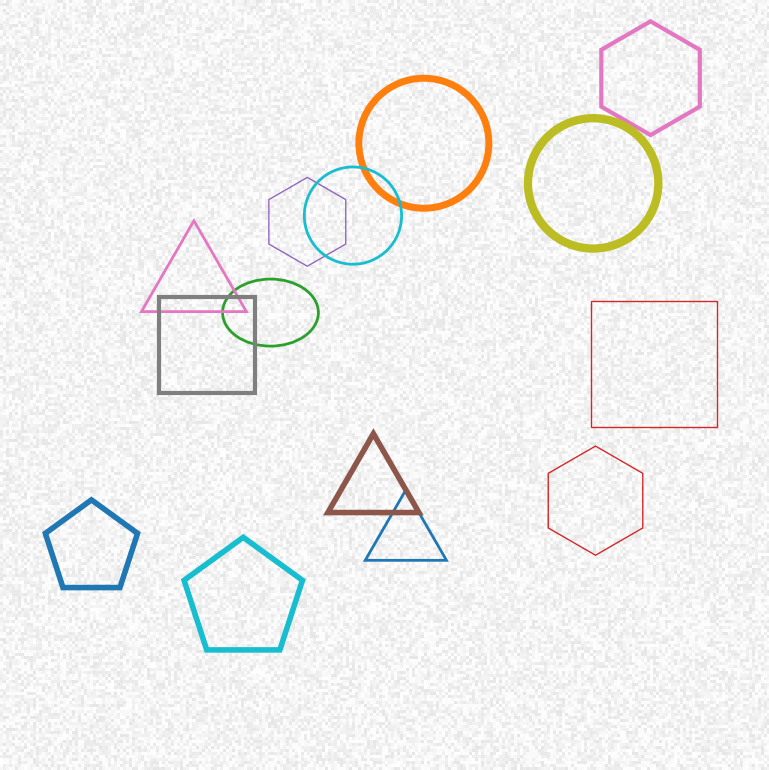[{"shape": "pentagon", "thickness": 2, "radius": 0.31, "center": [0.119, 0.288]}, {"shape": "triangle", "thickness": 1, "radius": 0.3, "center": [0.527, 0.303]}, {"shape": "circle", "thickness": 2.5, "radius": 0.42, "center": [0.55, 0.814]}, {"shape": "oval", "thickness": 1, "radius": 0.31, "center": [0.351, 0.594]}, {"shape": "hexagon", "thickness": 0.5, "radius": 0.35, "center": [0.773, 0.35]}, {"shape": "square", "thickness": 0.5, "radius": 0.41, "center": [0.849, 0.527]}, {"shape": "hexagon", "thickness": 0.5, "radius": 0.29, "center": [0.399, 0.712]}, {"shape": "triangle", "thickness": 2, "radius": 0.34, "center": [0.485, 0.368]}, {"shape": "hexagon", "thickness": 1.5, "radius": 0.37, "center": [0.845, 0.898]}, {"shape": "triangle", "thickness": 1, "radius": 0.39, "center": [0.252, 0.635]}, {"shape": "square", "thickness": 1.5, "radius": 0.31, "center": [0.269, 0.552]}, {"shape": "circle", "thickness": 3, "radius": 0.42, "center": [0.77, 0.762]}, {"shape": "pentagon", "thickness": 2, "radius": 0.4, "center": [0.316, 0.221]}, {"shape": "circle", "thickness": 1, "radius": 0.32, "center": [0.458, 0.72]}]